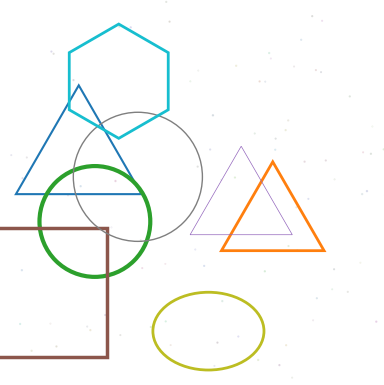[{"shape": "triangle", "thickness": 1.5, "radius": 0.94, "center": [0.205, 0.59]}, {"shape": "triangle", "thickness": 2, "radius": 0.77, "center": [0.708, 0.426]}, {"shape": "circle", "thickness": 3, "radius": 0.72, "center": [0.246, 0.425]}, {"shape": "triangle", "thickness": 0.5, "radius": 0.77, "center": [0.626, 0.467]}, {"shape": "square", "thickness": 2.5, "radius": 0.84, "center": [0.11, 0.24]}, {"shape": "circle", "thickness": 1, "radius": 0.84, "center": [0.358, 0.541]}, {"shape": "oval", "thickness": 2, "radius": 0.72, "center": [0.541, 0.14]}, {"shape": "hexagon", "thickness": 2, "radius": 0.74, "center": [0.308, 0.789]}]